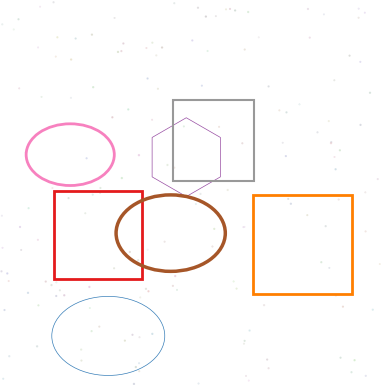[{"shape": "square", "thickness": 2, "radius": 0.57, "center": [0.255, 0.389]}, {"shape": "oval", "thickness": 0.5, "radius": 0.73, "center": [0.281, 0.127]}, {"shape": "hexagon", "thickness": 0.5, "radius": 0.51, "center": [0.484, 0.592]}, {"shape": "square", "thickness": 2, "radius": 0.64, "center": [0.787, 0.365]}, {"shape": "oval", "thickness": 2.5, "radius": 0.71, "center": [0.443, 0.394]}, {"shape": "oval", "thickness": 2, "radius": 0.57, "center": [0.182, 0.598]}, {"shape": "square", "thickness": 1.5, "radius": 0.53, "center": [0.555, 0.635]}]